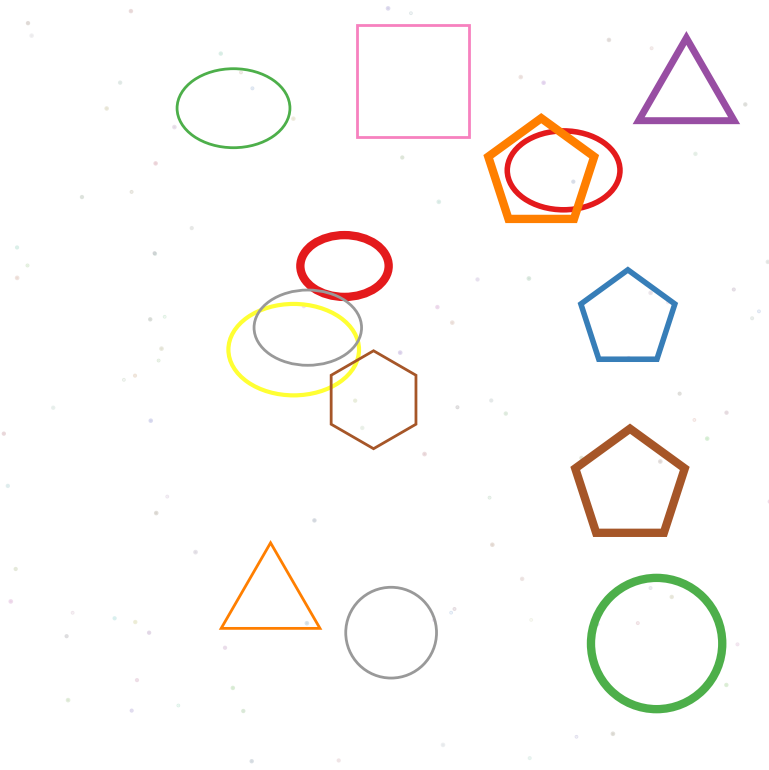[{"shape": "oval", "thickness": 3, "radius": 0.29, "center": [0.447, 0.655]}, {"shape": "oval", "thickness": 2, "radius": 0.37, "center": [0.732, 0.779]}, {"shape": "pentagon", "thickness": 2, "radius": 0.32, "center": [0.815, 0.585]}, {"shape": "circle", "thickness": 3, "radius": 0.43, "center": [0.853, 0.164]}, {"shape": "oval", "thickness": 1, "radius": 0.37, "center": [0.303, 0.859]}, {"shape": "triangle", "thickness": 2.5, "radius": 0.36, "center": [0.891, 0.879]}, {"shape": "pentagon", "thickness": 3, "radius": 0.36, "center": [0.703, 0.774]}, {"shape": "triangle", "thickness": 1, "radius": 0.37, "center": [0.351, 0.221]}, {"shape": "oval", "thickness": 1.5, "radius": 0.42, "center": [0.381, 0.546]}, {"shape": "hexagon", "thickness": 1, "radius": 0.32, "center": [0.485, 0.481]}, {"shape": "pentagon", "thickness": 3, "radius": 0.37, "center": [0.818, 0.369]}, {"shape": "square", "thickness": 1, "radius": 0.36, "center": [0.536, 0.895]}, {"shape": "circle", "thickness": 1, "radius": 0.29, "center": [0.508, 0.178]}, {"shape": "oval", "thickness": 1, "radius": 0.35, "center": [0.4, 0.574]}]